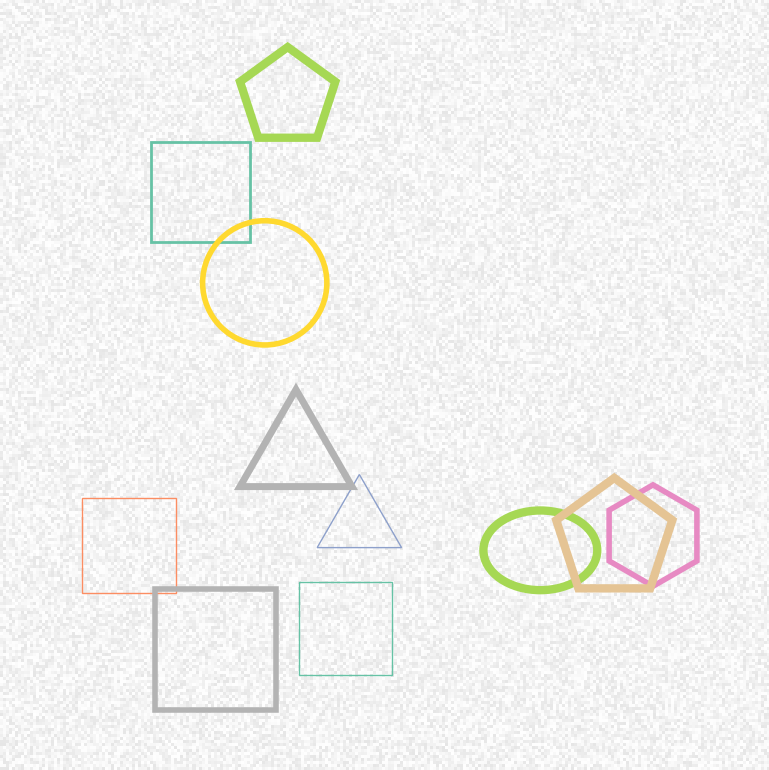[{"shape": "square", "thickness": 0.5, "radius": 0.3, "center": [0.449, 0.183]}, {"shape": "square", "thickness": 1, "radius": 0.32, "center": [0.26, 0.751]}, {"shape": "square", "thickness": 0.5, "radius": 0.31, "center": [0.168, 0.292]}, {"shape": "triangle", "thickness": 0.5, "radius": 0.32, "center": [0.467, 0.32]}, {"shape": "hexagon", "thickness": 2, "radius": 0.33, "center": [0.848, 0.304]}, {"shape": "pentagon", "thickness": 3, "radius": 0.33, "center": [0.374, 0.874]}, {"shape": "oval", "thickness": 3, "radius": 0.37, "center": [0.702, 0.285]}, {"shape": "circle", "thickness": 2, "radius": 0.4, "center": [0.344, 0.633]}, {"shape": "pentagon", "thickness": 3, "radius": 0.4, "center": [0.798, 0.3]}, {"shape": "square", "thickness": 2, "radius": 0.39, "center": [0.28, 0.157]}, {"shape": "triangle", "thickness": 2.5, "radius": 0.42, "center": [0.384, 0.41]}]